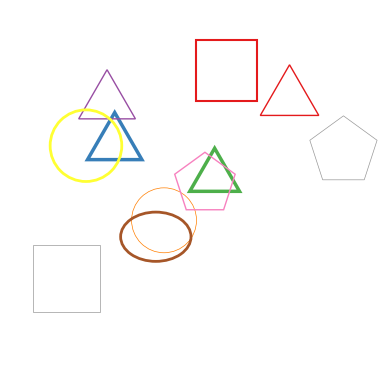[{"shape": "triangle", "thickness": 1, "radius": 0.44, "center": [0.752, 0.744]}, {"shape": "square", "thickness": 1.5, "radius": 0.39, "center": [0.588, 0.816]}, {"shape": "triangle", "thickness": 2.5, "radius": 0.41, "center": [0.298, 0.626]}, {"shape": "triangle", "thickness": 2.5, "radius": 0.37, "center": [0.558, 0.54]}, {"shape": "triangle", "thickness": 1, "radius": 0.43, "center": [0.278, 0.734]}, {"shape": "circle", "thickness": 0.5, "radius": 0.42, "center": [0.426, 0.428]}, {"shape": "circle", "thickness": 2, "radius": 0.47, "center": [0.223, 0.622]}, {"shape": "oval", "thickness": 2, "radius": 0.46, "center": [0.405, 0.385]}, {"shape": "pentagon", "thickness": 1, "radius": 0.41, "center": [0.532, 0.522]}, {"shape": "square", "thickness": 0.5, "radius": 0.43, "center": [0.172, 0.276]}, {"shape": "pentagon", "thickness": 0.5, "radius": 0.46, "center": [0.892, 0.607]}]